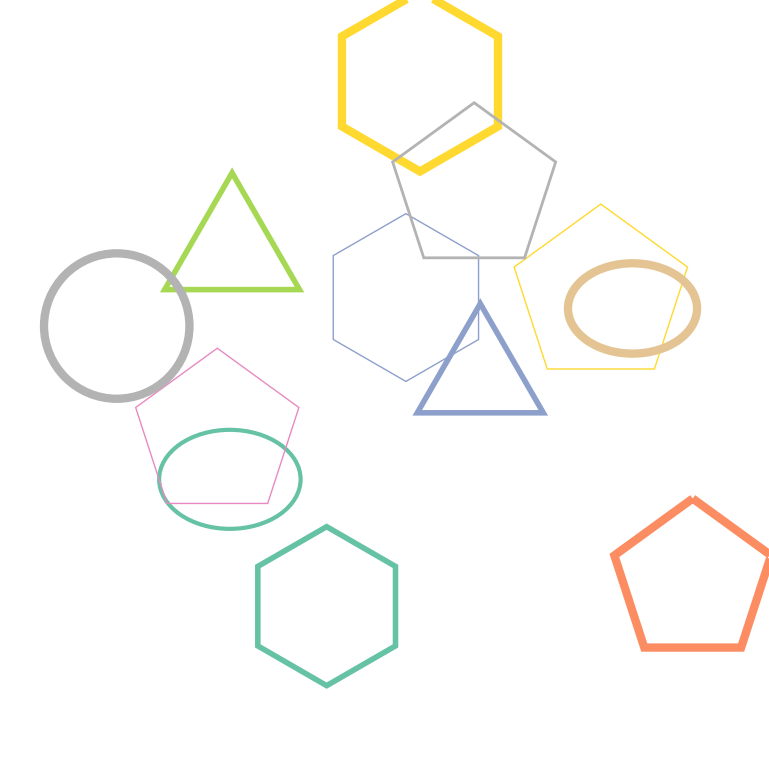[{"shape": "oval", "thickness": 1.5, "radius": 0.46, "center": [0.299, 0.377]}, {"shape": "hexagon", "thickness": 2, "radius": 0.52, "center": [0.424, 0.213]}, {"shape": "pentagon", "thickness": 3, "radius": 0.53, "center": [0.9, 0.246]}, {"shape": "hexagon", "thickness": 0.5, "radius": 0.54, "center": [0.527, 0.614]}, {"shape": "triangle", "thickness": 2, "radius": 0.47, "center": [0.624, 0.511]}, {"shape": "pentagon", "thickness": 0.5, "radius": 0.56, "center": [0.282, 0.436]}, {"shape": "triangle", "thickness": 2, "radius": 0.51, "center": [0.301, 0.674]}, {"shape": "pentagon", "thickness": 0.5, "radius": 0.59, "center": [0.78, 0.617]}, {"shape": "hexagon", "thickness": 3, "radius": 0.58, "center": [0.545, 0.894]}, {"shape": "oval", "thickness": 3, "radius": 0.42, "center": [0.821, 0.599]}, {"shape": "pentagon", "thickness": 1, "radius": 0.56, "center": [0.616, 0.755]}, {"shape": "circle", "thickness": 3, "radius": 0.47, "center": [0.152, 0.577]}]